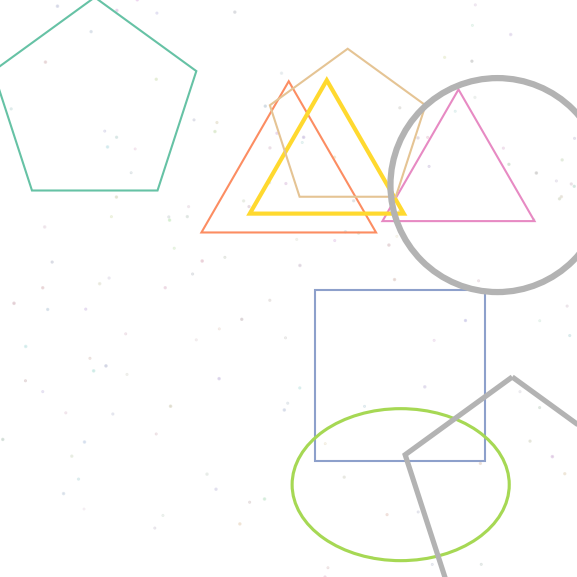[{"shape": "pentagon", "thickness": 1, "radius": 0.92, "center": [0.164, 0.819]}, {"shape": "triangle", "thickness": 1, "radius": 0.87, "center": [0.5, 0.684]}, {"shape": "square", "thickness": 1, "radius": 0.74, "center": [0.693, 0.349]}, {"shape": "triangle", "thickness": 1, "radius": 0.76, "center": [0.794, 0.692]}, {"shape": "oval", "thickness": 1.5, "radius": 0.94, "center": [0.694, 0.16]}, {"shape": "triangle", "thickness": 2, "radius": 0.77, "center": [0.566, 0.706]}, {"shape": "pentagon", "thickness": 1, "radius": 0.71, "center": [0.602, 0.773]}, {"shape": "circle", "thickness": 3, "radius": 0.93, "center": [0.861, 0.679]}, {"shape": "pentagon", "thickness": 2.5, "radius": 0.97, "center": [0.887, 0.151]}]